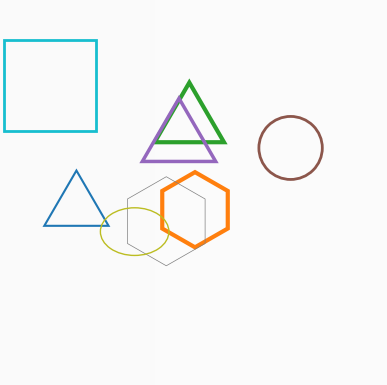[{"shape": "triangle", "thickness": 1.5, "radius": 0.48, "center": [0.197, 0.461]}, {"shape": "hexagon", "thickness": 3, "radius": 0.49, "center": [0.503, 0.455]}, {"shape": "triangle", "thickness": 3, "radius": 0.52, "center": [0.489, 0.682]}, {"shape": "triangle", "thickness": 2.5, "radius": 0.55, "center": [0.462, 0.635]}, {"shape": "circle", "thickness": 2, "radius": 0.41, "center": [0.75, 0.616]}, {"shape": "hexagon", "thickness": 0.5, "radius": 0.58, "center": [0.429, 0.425]}, {"shape": "oval", "thickness": 1, "radius": 0.44, "center": [0.347, 0.398]}, {"shape": "square", "thickness": 2, "radius": 0.59, "center": [0.128, 0.778]}]